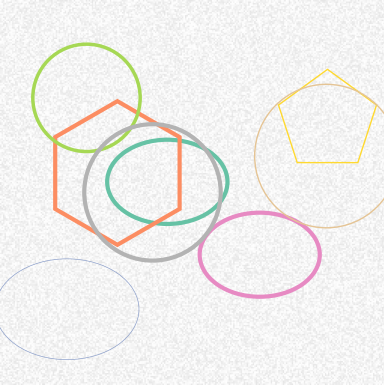[{"shape": "oval", "thickness": 3, "radius": 0.78, "center": [0.435, 0.528]}, {"shape": "hexagon", "thickness": 3, "radius": 0.93, "center": [0.305, 0.551]}, {"shape": "oval", "thickness": 0.5, "radius": 0.94, "center": [0.174, 0.197]}, {"shape": "oval", "thickness": 3, "radius": 0.78, "center": [0.675, 0.338]}, {"shape": "circle", "thickness": 2.5, "radius": 0.7, "center": [0.225, 0.746]}, {"shape": "pentagon", "thickness": 1, "radius": 0.67, "center": [0.851, 0.686]}, {"shape": "circle", "thickness": 1, "radius": 0.93, "center": [0.848, 0.595]}, {"shape": "circle", "thickness": 3, "radius": 0.89, "center": [0.396, 0.5]}]